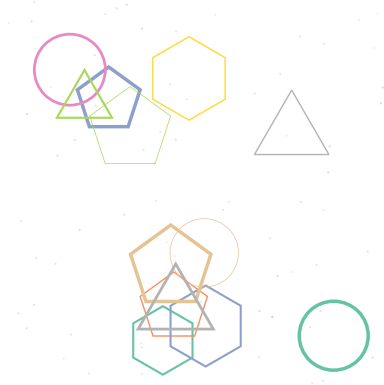[{"shape": "circle", "thickness": 2.5, "radius": 0.45, "center": [0.867, 0.128]}, {"shape": "hexagon", "thickness": 1.5, "radius": 0.44, "center": [0.423, 0.116]}, {"shape": "pentagon", "thickness": 1, "radius": 0.46, "center": [0.451, 0.202]}, {"shape": "hexagon", "thickness": 1.5, "radius": 0.53, "center": [0.534, 0.153]}, {"shape": "pentagon", "thickness": 2.5, "radius": 0.43, "center": [0.282, 0.74]}, {"shape": "circle", "thickness": 2, "radius": 0.46, "center": [0.181, 0.819]}, {"shape": "triangle", "thickness": 1.5, "radius": 0.41, "center": [0.219, 0.735]}, {"shape": "pentagon", "thickness": 0.5, "radius": 0.55, "center": [0.338, 0.665]}, {"shape": "hexagon", "thickness": 1, "radius": 0.54, "center": [0.491, 0.796]}, {"shape": "circle", "thickness": 0.5, "radius": 0.44, "center": [0.531, 0.343]}, {"shape": "pentagon", "thickness": 2.5, "radius": 0.55, "center": [0.443, 0.306]}, {"shape": "triangle", "thickness": 2, "radius": 0.56, "center": [0.456, 0.202]}, {"shape": "triangle", "thickness": 1, "radius": 0.56, "center": [0.758, 0.654]}]